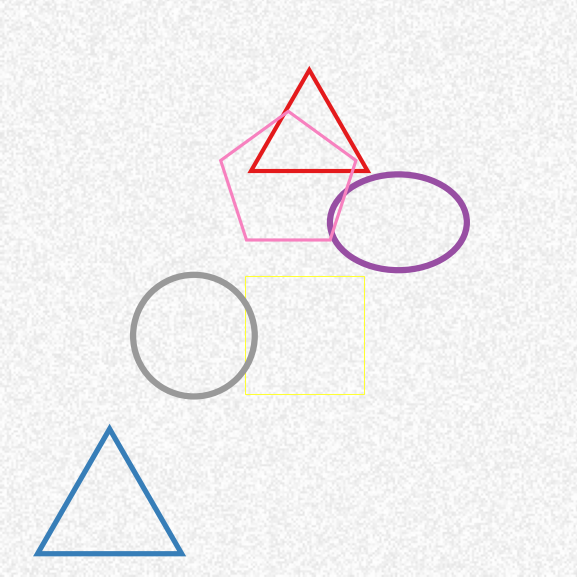[{"shape": "triangle", "thickness": 2, "radius": 0.58, "center": [0.536, 0.761]}, {"shape": "triangle", "thickness": 2.5, "radius": 0.72, "center": [0.19, 0.112]}, {"shape": "oval", "thickness": 3, "radius": 0.59, "center": [0.69, 0.614]}, {"shape": "square", "thickness": 0.5, "radius": 0.51, "center": [0.527, 0.419]}, {"shape": "pentagon", "thickness": 1.5, "radius": 0.62, "center": [0.499, 0.683]}, {"shape": "circle", "thickness": 3, "radius": 0.53, "center": [0.336, 0.418]}]